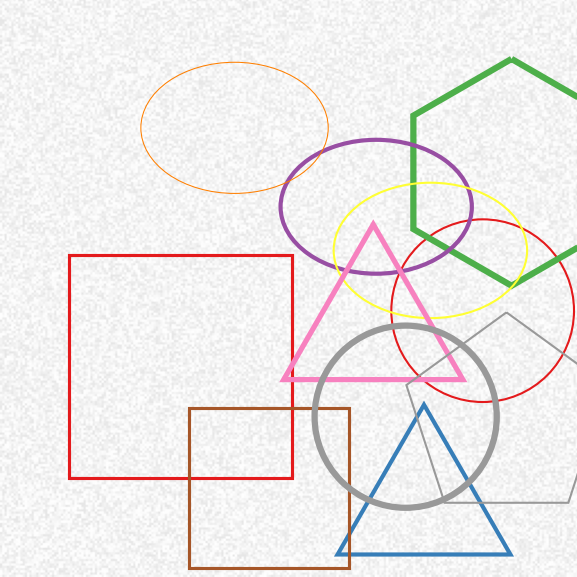[{"shape": "square", "thickness": 1.5, "radius": 0.96, "center": [0.313, 0.365]}, {"shape": "circle", "thickness": 1, "radius": 0.79, "center": [0.836, 0.461]}, {"shape": "triangle", "thickness": 2, "radius": 0.86, "center": [0.734, 0.125]}, {"shape": "hexagon", "thickness": 3, "radius": 0.98, "center": [0.886, 0.701]}, {"shape": "oval", "thickness": 2, "radius": 0.83, "center": [0.651, 0.641]}, {"shape": "oval", "thickness": 0.5, "radius": 0.81, "center": [0.406, 0.778]}, {"shape": "oval", "thickness": 1, "radius": 0.84, "center": [0.745, 0.566]}, {"shape": "square", "thickness": 1.5, "radius": 0.69, "center": [0.466, 0.155]}, {"shape": "triangle", "thickness": 2.5, "radius": 0.9, "center": [0.646, 0.431]}, {"shape": "pentagon", "thickness": 1, "radius": 0.91, "center": [0.877, 0.276]}, {"shape": "circle", "thickness": 3, "radius": 0.79, "center": [0.702, 0.278]}]